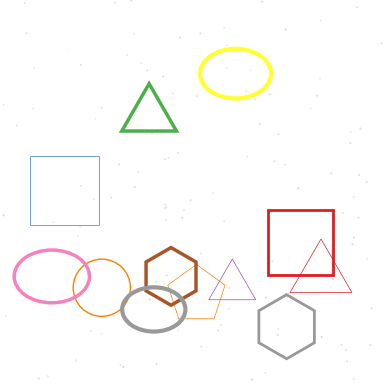[{"shape": "triangle", "thickness": 0.5, "radius": 0.46, "center": [0.834, 0.287]}, {"shape": "square", "thickness": 2, "radius": 0.42, "center": [0.78, 0.371]}, {"shape": "square", "thickness": 0.5, "radius": 0.45, "center": [0.169, 0.506]}, {"shape": "triangle", "thickness": 2.5, "radius": 0.41, "center": [0.387, 0.701]}, {"shape": "triangle", "thickness": 0.5, "radius": 0.35, "center": [0.603, 0.257]}, {"shape": "circle", "thickness": 1, "radius": 0.37, "center": [0.264, 0.253]}, {"shape": "pentagon", "thickness": 0.5, "radius": 0.39, "center": [0.51, 0.235]}, {"shape": "oval", "thickness": 3, "radius": 0.46, "center": [0.612, 0.809]}, {"shape": "hexagon", "thickness": 2.5, "radius": 0.37, "center": [0.444, 0.282]}, {"shape": "oval", "thickness": 2.5, "radius": 0.49, "center": [0.135, 0.282]}, {"shape": "hexagon", "thickness": 2, "radius": 0.42, "center": [0.745, 0.151]}, {"shape": "oval", "thickness": 3, "radius": 0.41, "center": [0.399, 0.196]}]